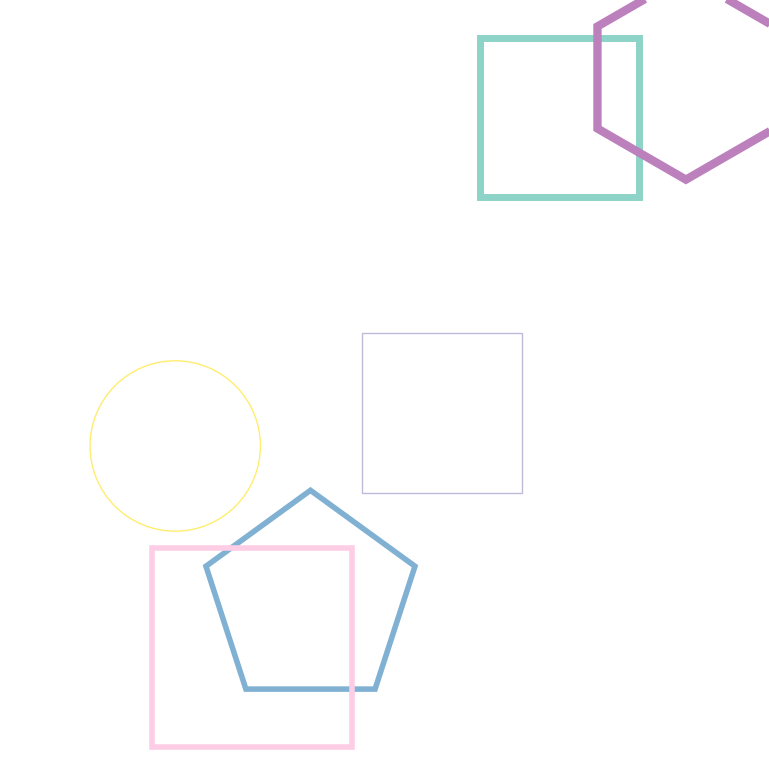[{"shape": "square", "thickness": 2.5, "radius": 0.52, "center": [0.726, 0.848]}, {"shape": "square", "thickness": 0.5, "radius": 0.52, "center": [0.574, 0.464]}, {"shape": "pentagon", "thickness": 2, "radius": 0.71, "center": [0.403, 0.221]}, {"shape": "square", "thickness": 2, "radius": 0.65, "center": [0.327, 0.159]}, {"shape": "hexagon", "thickness": 3, "radius": 0.66, "center": [0.891, 0.899]}, {"shape": "circle", "thickness": 0.5, "radius": 0.55, "center": [0.228, 0.421]}]